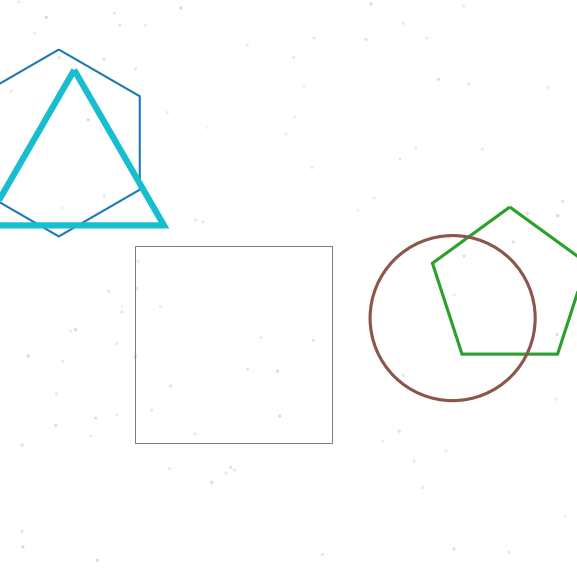[{"shape": "hexagon", "thickness": 1, "radius": 0.81, "center": [0.102, 0.752]}, {"shape": "pentagon", "thickness": 1.5, "radius": 0.7, "center": [0.883, 0.5]}, {"shape": "circle", "thickness": 1.5, "radius": 0.71, "center": [0.784, 0.448]}, {"shape": "square", "thickness": 0.5, "radius": 0.85, "center": [0.404, 0.402]}, {"shape": "triangle", "thickness": 3, "radius": 0.9, "center": [0.129, 0.699]}]